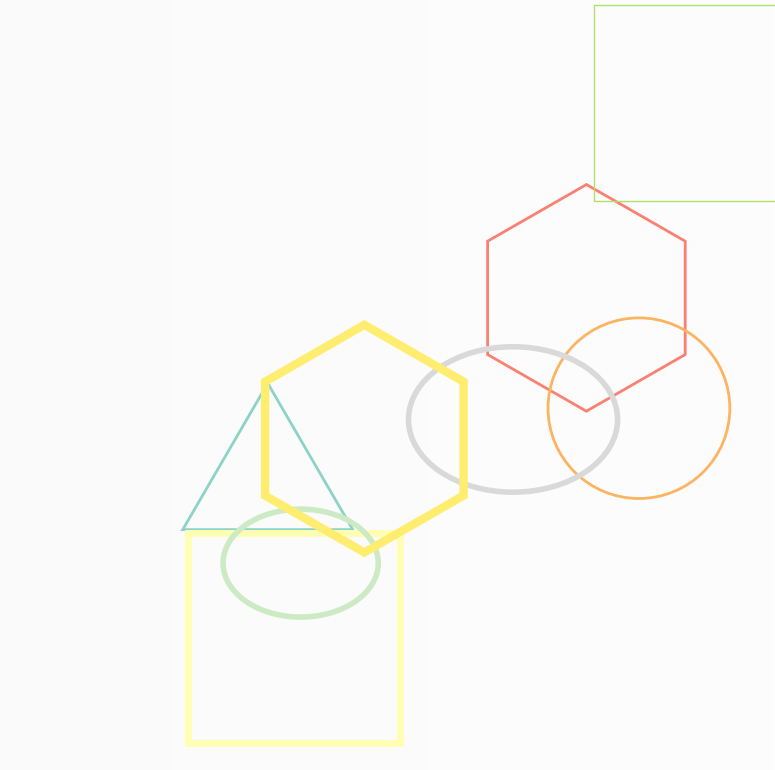[{"shape": "triangle", "thickness": 1, "radius": 0.63, "center": [0.345, 0.376]}, {"shape": "square", "thickness": 2.5, "radius": 0.68, "center": [0.379, 0.171]}, {"shape": "hexagon", "thickness": 1, "radius": 0.74, "center": [0.757, 0.613]}, {"shape": "circle", "thickness": 1, "radius": 0.59, "center": [0.824, 0.47]}, {"shape": "square", "thickness": 0.5, "radius": 0.64, "center": [0.894, 0.867]}, {"shape": "oval", "thickness": 2, "radius": 0.67, "center": [0.662, 0.455]}, {"shape": "oval", "thickness": 2, "radius": 0.5, "center": [0.388, 0.269]}, {"shape": "hexagon", "thickness": 3, "radius": 0.74, "center": [0.47, 0.43]}]